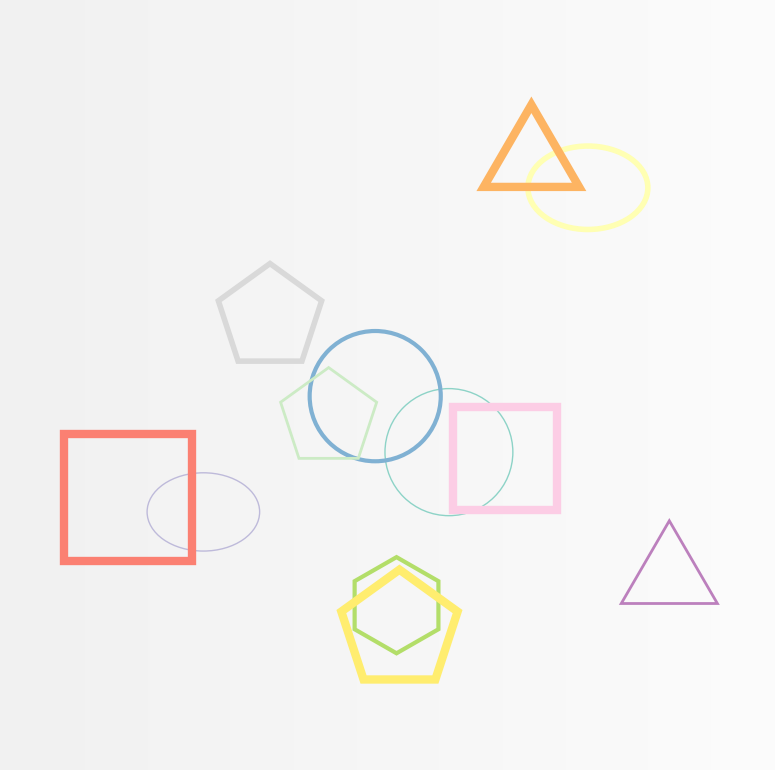[{"shape": "circle", "thickness": 0.5, "radius": 0.41, "center": [0.579, 0.413]}, {"shape": "oval", "thickness": 2, "radius": 0.39, "center": [0.759, 0.756]}, {"shape": "oval", "thickness": 0.5, "radius": 0.36, "center": [0.262, 0.335]}, {"shape": "square", "thickness": 3, "radius": 0.41, "center": [0.165, 0.354]}, {"shape": "circle", "thickness": 1.5, "radius": 0.42, "center": [0.484, 0.486]}, {"shape": "triangle", "thickness": 3, "radius": 0.36, "center": [0.686, 0.793]}, {"shape": "hexagon", "thickness": 1.5, "radius": 0.31, "center": [0.512, 0.214]}, {"shape": "square", "thickness": 3, "radius": 0.34, "center": [0.652, 0.404]}, {"shape": "pentagon", "thickness": 2, "radius": 0.35, "center": [0.348, 0.588]}, {"shape": "triangle", "thickness": 1, "radius": 0.36, "center": [0.864, 0.252]}, {"shape": "pentagon", "thickness": 1, "radius": 0.33, "center": [0.424, 0.457]}, {"shape": "pentagon", "thickness": 3, "radius": 0.39, "center": [0.515, 0.181]}]